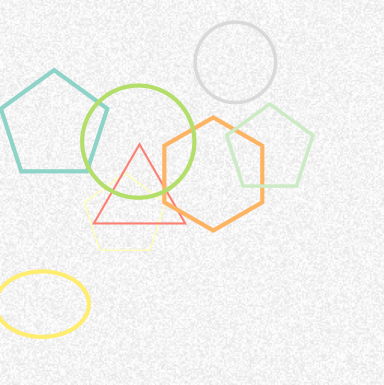[{"shape": "pentagon", "thickness": 3, "radius": 0.73, "center": [0.141, 0.673]}, {"shape": "pentagon", "thickness": 1, "radius": 0.55, "center": [0.324, 0.44]}, {"shape": "triangle", "thickness": 1.5, "radius": 0.69, "center": [0.362, 0.488]}, {"shape": "hexagon", "thickness": 3, "radius": 0.73, "center": [0.554, 0.548]}, {"shape": "circle", "thickness": 3, "radius": 0.73, "center": [0.359, 0.632]}, {"shape": "circle", "thickness": 2.5, "radius": 0.52, "center": [0.611, 0.838]}, {"shape": "pentagon", "thickness": 2.5, "radius": 0.59, "center": [0.701, 0.612]}, {"shape": "oval", "thickness": 3, "radius": 0.61, "center": [0.109, 0.21]}]